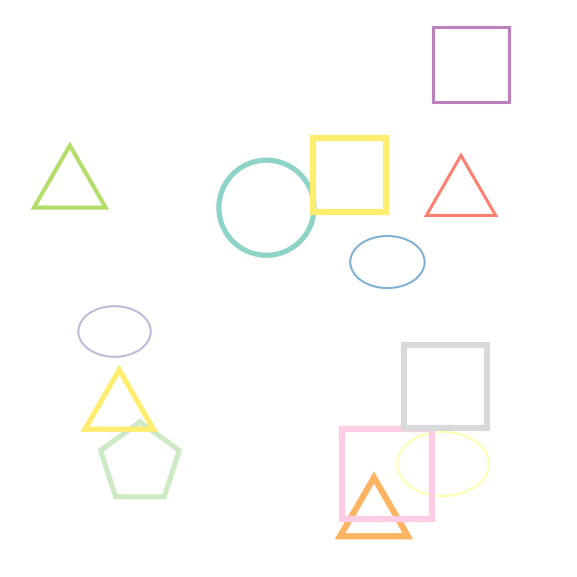[{"shape": "circle", "thickness": 2.5, "radius": 0.41, "center": [0.461, 0.639]}, {"shape": "oval", "thickness": 1, "radius": 0.4, "center": [0.767, 0.196]}, {"shape": "oval", "thickness": 1, "radius": 0.31, "center": [0.198, 0.425]}, {"shape": "triangle", "thickness": 1.5, "radius": 0.35, "center": [0.798, 0.661]}, {"shape": "oval", "thickness": 1, "radius": 0.32, "center": [0.671, 0.545]}, {"shape": "triangle", "thickness": 3, "radius": 0.34, "center": [0.648, 0.104]}, {"shape": "triangle", "thickness": 2, "radius": 0.36, "center": [0.121, 0.676]}, {"shape": "square", "thickness": 3, "radius": 0.39, "center": [0.671, 0.178]}, {"shape": "square", "thickness": 3, "radius": 0.36, "center": [0.772, 0.329]}, {"shape": "square", "thickness": 1.5, "radius": 0.33, "center": [0.815, 0.888]}, {"shape": "pentagon", "thickness": 2.5, "radius": 0.36, "center": [0.242, 0.197]}, {"shape": "square", "thickness": 3, "radius": 0.32, "center": [0.605, 0.696]}, {"shape": "triangle", "thickness": 2.5, "radius": 0.34, "center": [0.206, 0.29]}]